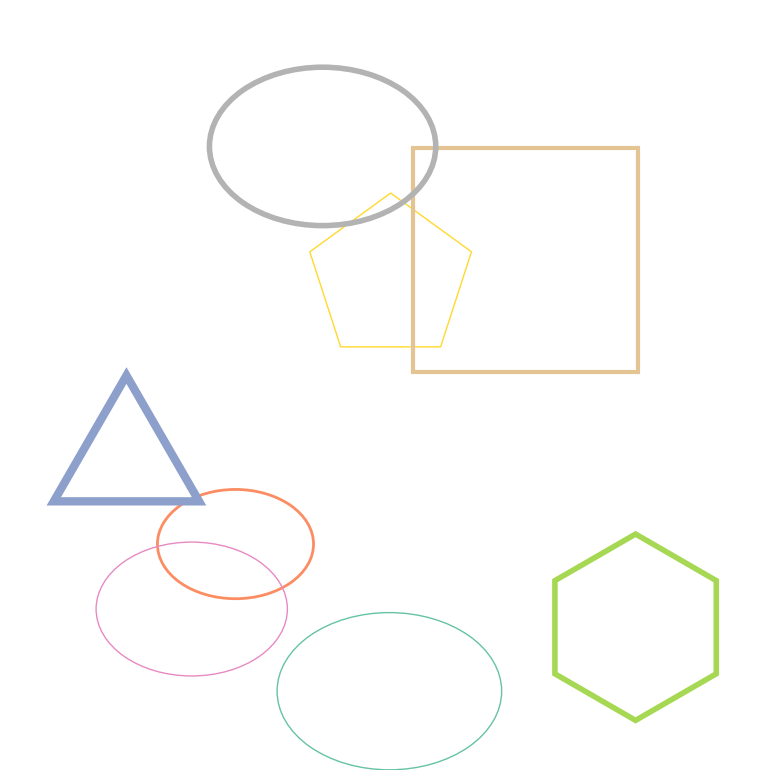[{"shape": "oval", "thickness": 0.5, "radius": 0.73, "center": [0.506, 0.102]}, {"shape": "oval", "thickness": 1, "radius": 0.51, "center": [0.306, 0.293]}, {"shape": "triangle", "thickness": 3, "radius": 0.54, "center": [0.164, 0.403]}, {"shape": "oval", "thickness": 0.5, "radius": 0.62, "center": [0.249, 0.209]}, {"shape": "hexagon", "thickness": 2, "radius": 0.6, "center": [0.825, 0.185]}, {"shape": "pentagon", "thickness": 0.5, "radius": 0.55, "center": [0.507, 0.639]}, {"shape": "square", "thickness": 1.5, "radius": 0.73, "center": [0.682, 0.662]}, {"shape": "oval", "thickness": 2, "radius": 0.73, "center": [0.419, 0.81]}]